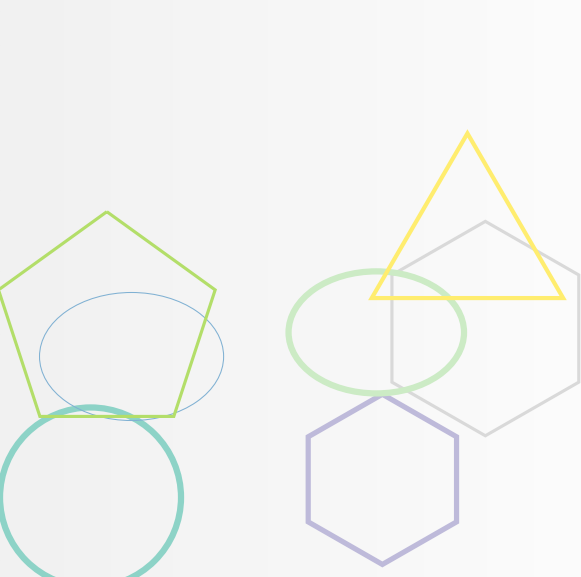[{"shape": "circle", "thickness": 3, "radius": 0.78, "center": [0.156, 0.138]}, {"shape": "hexagon", "thickness": 2.5, "radius": 0.74, "center": [0.658, 0.169]}, {"shape": "oval", "thickness": 0.5, "radius": 0.79, "center": [0.226, 0.382]}, {"shape": "pentagon", "thickness": 1.5, "radius": 0.98, "center": [0.184, 0.437]}, {"shape": "hexagon", "thickness": 1.5, "radius": 0.93, "center": [0.835, 0.43]}, {"shape": "oval", "thickness": 3, "radius": 0.75, "center": [0.647, 0.424]}, {"shape": "triangle", "thickness": 2, "radius": 0.95, "center": [0.804, 0.578]}]